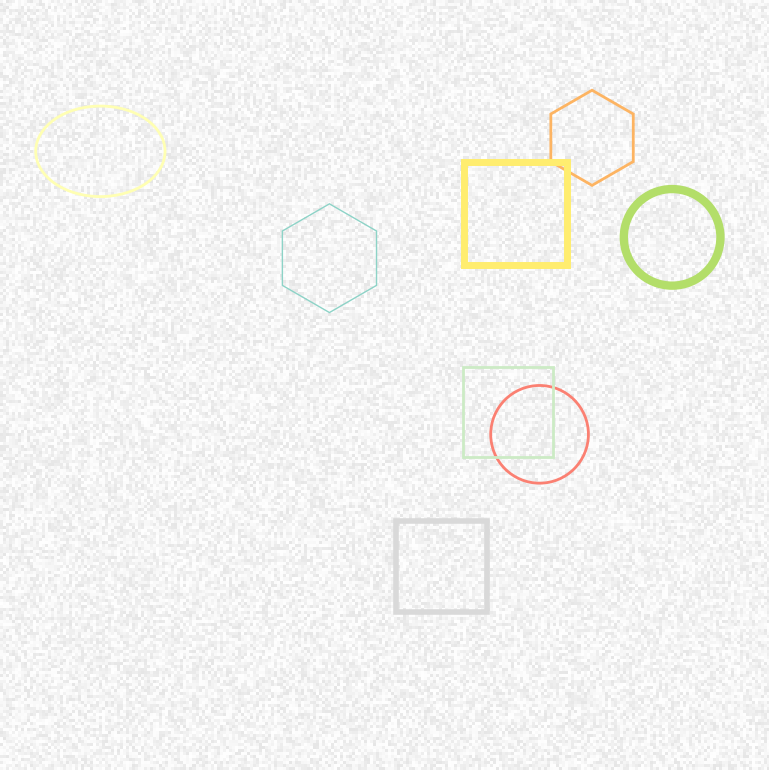[{"shape": "hexagon", "thickness": 0.5, "radius": 0.35, "center": [0.428, 0.665]}, {"shape": "oval", "thickness": 1, "radius": 0.42, "center": [0.13, 0.803]}, {"shape": "circle", "thickness": 1, "radius": 0.32, "center": [0.701, 0.436]}, {"shape": "hexagon", "thickness": 1, "radius": 0.31, "center": [0.769, 0.821]}, {"shape": "circle", "thickness": 3, "radius": 0.31, "center": [0.873, 0.692]}, {"shape": "square", "thickness": 2, "radius": 0.29, "center": [0.574, 0.264]}, {"shape": "square", "thickness": 1, "radius": 0.29, "center": [0.659, 0.465]}, {"shape": "square", "thickness": 2.5, "radius": 0.34, "center": [0.669, 0.723]}]